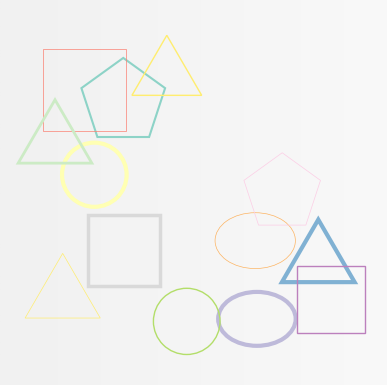[{"shape": "pentagon", "thickness": 1.5, "radius": 0.57, "center": [0.318, 0.736]}, {"shape": "circle", "thickness": 3, "radius": 0.42, "center": [0.243, 0.546]}, {"shape": "oval", "thickness": 3, "radius": 0.5, "center": [0.663, 0.172]}, {"shape": "square", "thickness": 0.5, "radius": 0.54, "center": [0.217, 0.766]}, {"shape": "triangle", "thickness": 3, "radius": 0.54, "center": [0.821, 0.321]}, {"shape": "oval", "thickness": 0.5, "radius": 0.52, "center": [0.659, 0.375]}, {"shape": "circle", "thickness": 1, "radius": 0.43, "center": [0.482, 0.165]}, {"shape": "pentagon", "thickness": 0.5, "radius": 0.52, "center": [0.728, 0.499]}, {"shape": "square", "thickness": 2.5, "radius": 0.46, "center": [0.321, 0.348]}, {"shape": "square", "thickness": 1, "radius": 0.44, "center": [0.855, 0.222]}, {"shape": "triangle", "thickness": 2, "radius": 0.55, "center": [0.142, 0.631]}, {"shape": "triangle", "thickness": 1, "radius": 0.52, "center": [0.43, 0.804]}, {"shape": "triangle", "thickness": 0.5, "radius": 0.56, "center": [0.162, 0.23]}]